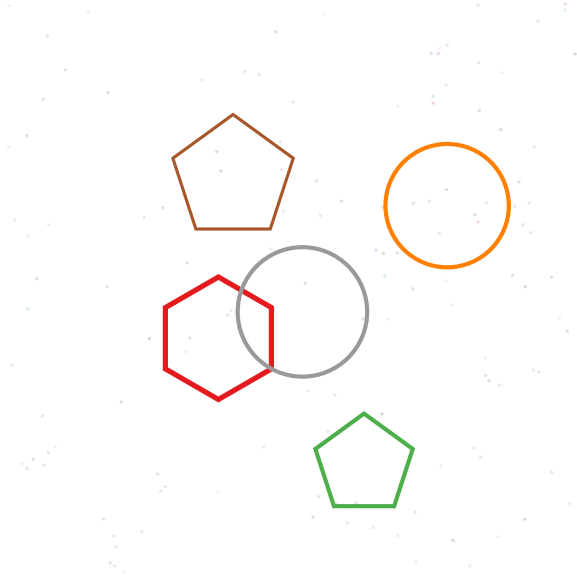[{"shape": "hexagon", "thickness": 2.5, "radius": 0.53, "center": [0.378, 0.413]}, {"shape": "pentagon", "thickness": 2, "radius": 0.44, "center": [0.63, 0.194]}, {"shape": "circle", "thickness": 2, "radius": 0.53, "center": [0.774, 0.643]}, {"shape": "pentagon", "thickness": 1.5, "radius": 0.55, "center": [0.404, 0.691]}, {"shape": "circle", "thickness": 2, "radius": 0.56, "center": [0.524, 0.459]}]